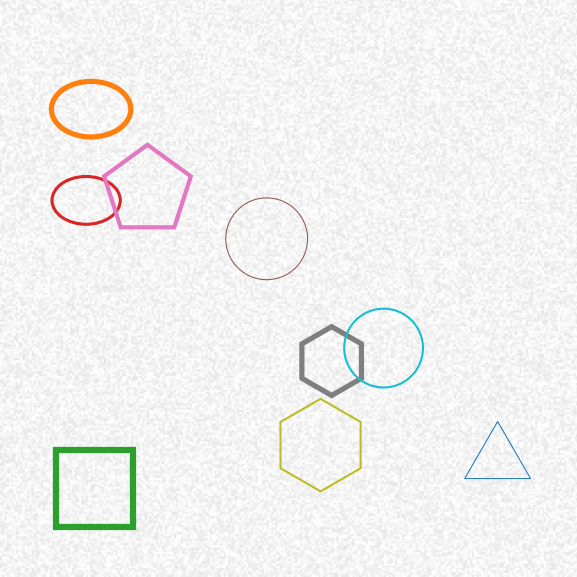[{"shape": "triangle", "thickness": 0.5, "radius": 0.33, "center": [0.862, 0.203]}, {"shape": "oval", "thickness": 2.5, "radius": 0.34, "center": [0.158, 0.81]}, {"shape": "square", "thickness": 3, "radius": 0.33, "center": [0.164, 0.153]}, {"shape": "oval", "thickness": 1.5, "radius": 0.3, "center": [0.149, 0.652]}, {"shape": "circle", "thickness": 0.5, "radius": 0.35, "center": [0.462, 0.586]}, {"shape": "pentagon", "thickness": 2, "radius": 0.39, "center": [0.255, 0.669]}, {"shape": "hexagon", "thickness": 2.5, "radius": 0.3, "center": [0.574, 0.374]}, {"shape": "hexagon", "thickness": 1, "radius": 0.4, "center": [0.555, 0.228]}, {"shape": "circle", "thickness": 1, "radius": 0.34, "center": [0.664, 0.396]}]